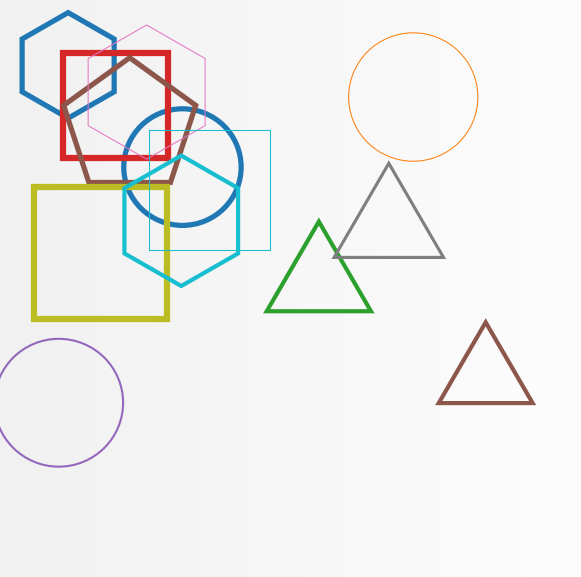[{"shape": "hexagon", "thickness": 2.5, "radius": 0.46, "center": [0.117, 0.886]}, {"shape": "circle", "thickness": 2.5, "radius": 0.5, "center": [0.314, 0.71]}, {"shape": "circle", "thickness": 0.5, "radius": 0.56, "center": [0.711, 0.831]}, {"shape": "triangle", "thickness": 2, "radius": 0.52, "center": [0.549, 0.512]}, {"shape": "square", "thickness": 3, "radius": 0.45, "center": [0.199, 0.816]}, {"shape": "circle", "thickness": 1, "radius": 0.55, "center": [0.101, 0.302]}, {"shape": "triangle", "thickness": 2, "radius": 0.47, "center": [0.836, 0.348]}, {"shape": "pentagon", "thickness": 2.5, "radius": 0.6, "center": [0.223, 0.78]}, {"shape": "hexagon", "thickness": 0.5, "radius": 0.58, "center": [0.252, 0.84]}, {"shape": "triangle", "thickness": 1.5, "radius": 0.54, "center": [0.669, 0.608]}, {"shape": "square", "thickness": 3, "radius": 0.57, "center": [0.173, 0.56]}, {"shape": "hexagon", "thickness": 2, "radius": 0.56, "center": [0.312, 0.617]}, {"shape": "square", "thickness": 0.5, "radius": 0.52, "center": [0.361, 0.67]}]